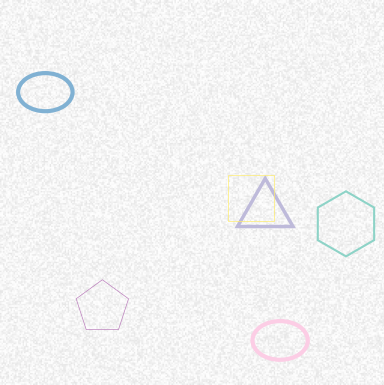[{"shape": "hexagon", "thickness": 1.5, "radius": 0.42, "center": [0.899, 0.419]}, {"shape": "triangle", "thickness": 2.5, "radius": 0.42, "center": [0.689, 0.453]}, {"shape": "oval", "thickness": 3, "radius": 0.35, "center": [0.118, 0.761]}, {"shape": "oval", "thickness": 3, "radius": 0.36, "center": [0.728, 0.116]}, {"shape": "pentagon", "thickness": 0.5, "radius": 0.36, "center": [0.266, 0.202]}, {"shape": "square", "thickness": 0.5, "radius": 0.3, "center": [0.653, 0.486]}]